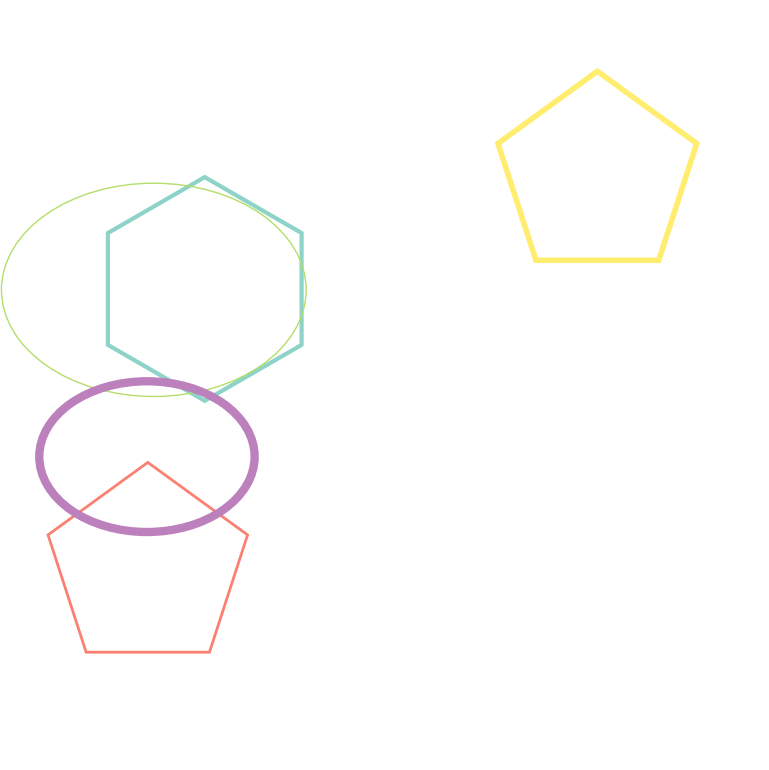[{"shape": "hexagon", "thickness": 1.5, "radius": 0.73, "center": [0.266, 0.625]}, {"shape": "pentagon", "thickness": 1, "radius": 0.68, "center": [0.192, 0.263]}, {"shape": "oval", "thickness": 0.5, "radius": 0.99, "center": [0.2, 0.624]}, {"shape": "oval", "thickness": 3, "radius": 0.7, "center": [0.191, 0.407]}, {"shape": "pentagon", "thickness": 2, "radius": 0.68, "center": [0.776, 0.772]}]